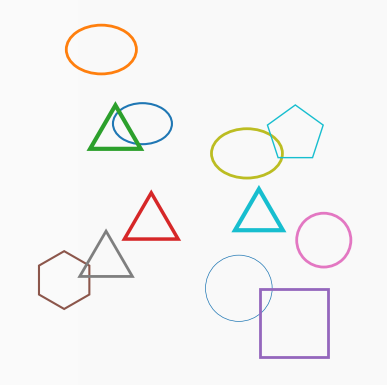[{"shape": "oval", "thickness": 1.5, "radius": 0.38, "center": [0.368, 0.679]}, {"shape": "circle", "thickness": 0.5, "radius": 0.43, "center": [0.616, 0.251]}, {"shape": "oval", "thickness": 2, "radius": 0.45, "center": [0.262, 0.871]}, {"shape": "triangle", "thickness": 3, "radius": 0.38, "center": [0.298, 0.651]}, {"shape": "triangle", "thickness": 2.5, "radius": 0.4, "center": [0.39, 0.419]}, {"shape": "square", "thickness": 2, "radius": 0.44, "center": [0.76, 0.161]}, {"shape": "hexagon", "thickness": 1.5, "radius": 0.38, "center": [0.166, 0.273]}, {"shape": "circle", "thickness": 2, "radius": 0.35, "center": [0.836, 0.376]}, {"shape": "triangle", "thickness": 2, "radius": 0.39, "center": [0.274, 0.321]}, {"shape": "oval", "thickness": 2, "radius": 0.46, "center": [0.637, 0.602]}, {"shape": "triangle", "thickness": 3, "radius": 0.36, "center": [0.668, 0.438]}, {"shape": "pentagon", "thickness": 1, "radius": 0.38, "center": [0.762, 0.652]}]